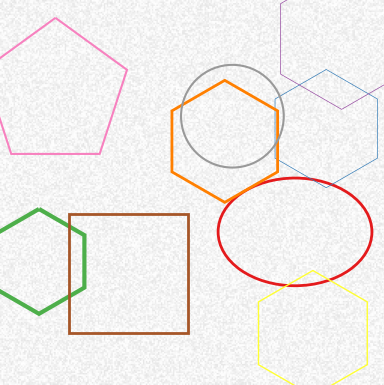[{"shape": "oval", "thickness": 2, "radius": 1.0, "center": [0.766, 0.398]}, {"shape": "hexagon", "thickness": 0.5, "radius": 0.77, "center": [0.847, 0.666]}, {"shape": "hexagon", "thickness": 3, "radius": 0.68, "center": [0.101, 0.321]}, {"shape": "hexagon", "thickness": 0.5, "radius": 0.92, "center": [0.887, 0.899]}, {"shape": "hexagon", "thickness": 2, "radius": 0.79, "center": [0.584, 0.633]}, {"shape": "hexagon", "thickness": 1, "radius": 0.82, "center": [0.813, 0.134]}, {"shape": "square", "thickness": 2, "radius": 0.77, "center": [0.333, 0.289]}, {"shape": "pentagon", "thickness": 1.5, "radius": 0.98, "center": [0.144, 0.758]}, {"shape": "circle", "thickness": 1.5, "radius": 0.67, "center": [0.604, 0.698]}]